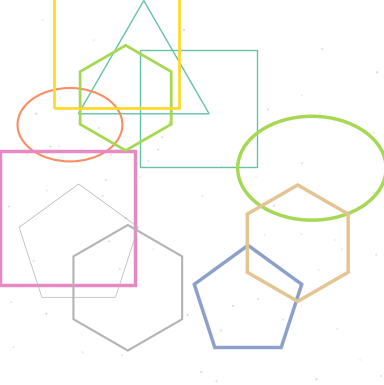[{"shape": "triangle", "thickness": 1, "radius": 0.98, "center": [0.373, 0.803]}, {"shape": "square", "thickness": 1, "radius": 0.76, "center": [0.516, 0.718]}, {"shape": "oval", "thickness": 1.5, "radius": 0.68, "center": [0.182, 0.676]}, {"shape": "pentagon", "thickness": 2.5, "radius": 0.73, "center": [0.644, 0.216]}, {"shape": "square", "thickness": 2.5, "radius": 0.87, "center": [0.176, 0.434]}, {"shape": "hexagon", "thickness": 2, "radius": 0.68, "center": [0.326, 0.746]}, {"shape": "oval", "thickness": 2.5, "radius": 0.96, "center": [0.81, 0.563]}, {"shape": "square", "thickness": 2, "radius": 0.81, "center": [0.302, 0.883]}, {"shape": "hexagon", "thickness": 2.5, "radius": 0.76, "center": [0.773, 0.368]}, {"shape": "hexagon", "thickness": 1.5, "radius": 0.82, "center": [0.332, 0.253]}, {"shape": "pentagon", "thickness": 0.5, "radius": 0.81, "center": [0.204, 0.359]}]